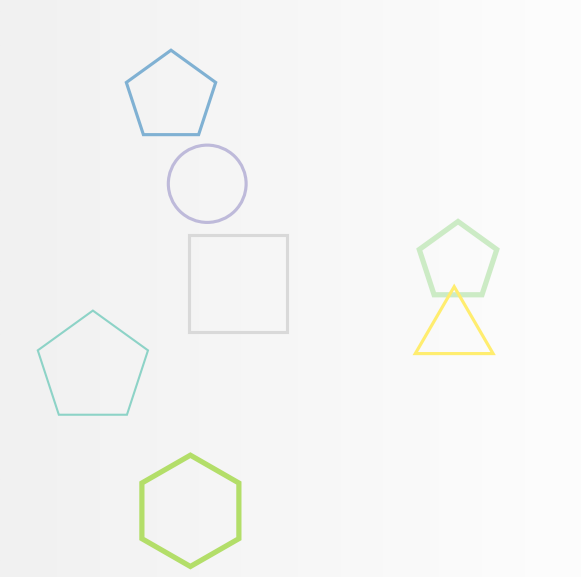[{"shape": "pentagon", "thickness": 1, "radius": 0.5, "center": [0.16, 0.362]}, {"shape": "circle", "thickness": 1.5, "radius": 0.33, "center": [0.357, 0.681]}, {"shape": "pentagon", "thickness": 1.5, "radius": 0.4, "center": [0.294, 0.831]}, {"shape": "hexagon", "thickness": 2.5, "radius": 0.48, "center": [0.328, 0.115]}, {"shape": "square", "thickness": 1.5, "radius": 0.42, "center": [0.409, 0.507]}, {"shape": "pentagon", "thickness": 2.5, "radius": 0.35, "center": [0.788, 0.545]}, {"shape": "triangle", "thickness": 1.5, "radius": 0.39, "center": [0.781, 0.425]}]